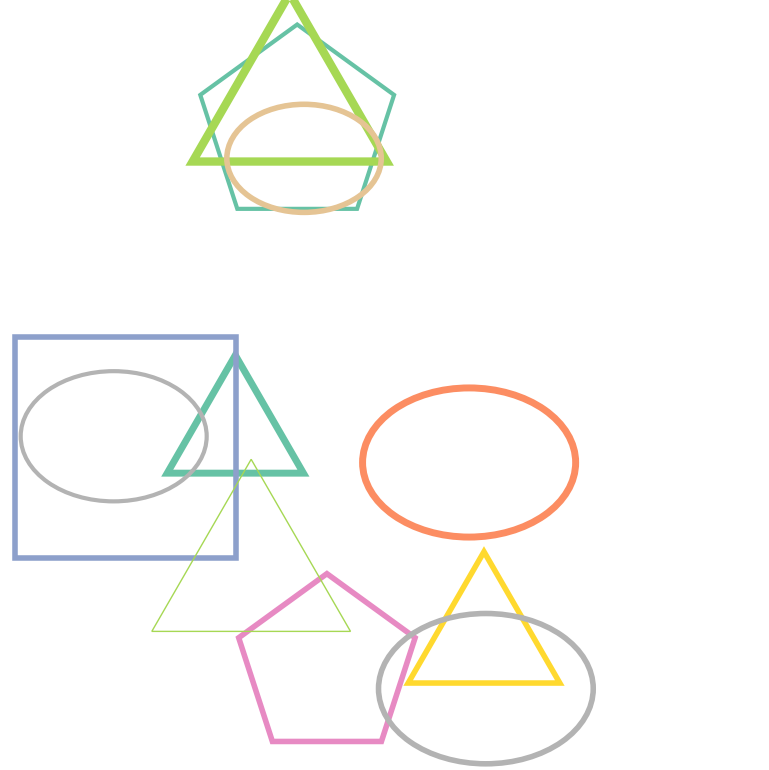[{"shape": "pentagon", "thickness": 1.5, "radius": 0.66, "center": [0.386, 0.836]}, {"shape": "triangle", "thickness": 2.5, "radius": 0.51, "center": [0.306, 0.437]}, {"shape": "oval", "thickness": 2.5, "radius": 0.69, "center": [0.609, 0.399]}, {"shape": "square", "thickness": 2, "radius": 0.72, "center": [0.163, 0.419]}, {"shape": "pentagon", "thickness": 2, "radius": 0.6, "center": [0.425, 0.135]}, {"shape": "triangle", "thickness": 3, "radius": 0.73, "center": [0.376, 0.863]}, {"shape": "triangle", "thickness": 0.5, "radius": 0.74, "center": [0.326, 0.255]}, {"shape": "triangle", "thickness": 2, "radius": 0.57, "center": [0.629, 0.17]}, {"shape": "oval", "thickness": 2, "radius": 0.5, "center": [0.395, 0.794]}, {"shape": "oval", "thickness": 2, "radius": 0.7, "center": [0.631, 0.106]}, {"shape": "oval", "thickness": 1.5, "radius": 0.6, "center": [0.148, 0.433]}]